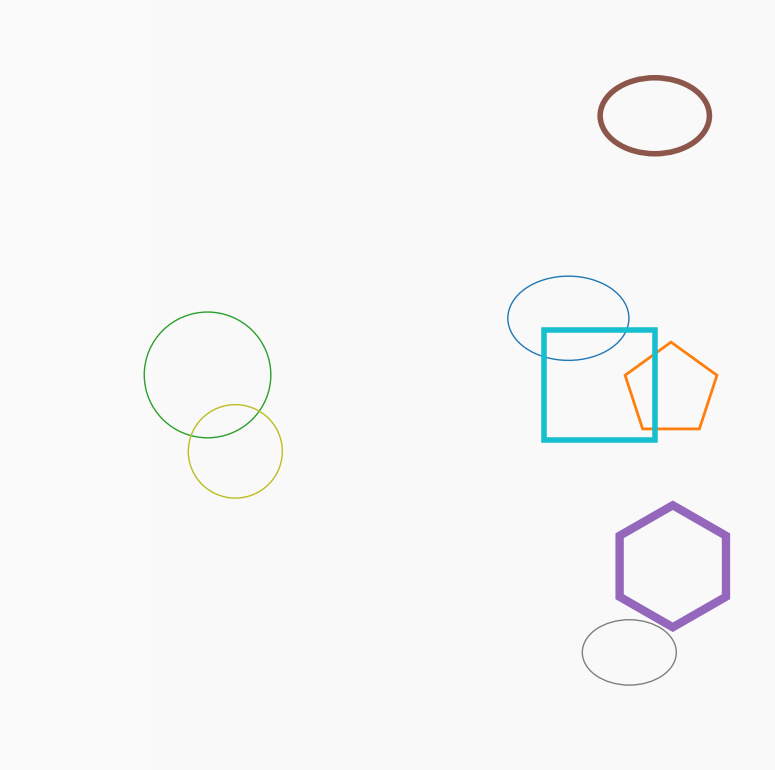[{"shape": "oval", "thickness": 0.5, "radius": 0.39, "center": [0.733, 0.587]}, {"shape": "pentagon", "thickness": 1, "radius": 0.31, "center": [0.866, 0.493]}, {"shape": "circle", "thickness": 0.5, "radius": 0.41, "center": [0.268, 0.513]}, {"shape": "hexagon", "thickness": 3, "radius": 0.4, "center": [0.868, 0.265]}, {"shape": "oval", "thickness": 2, "radius": 0.35, "center": [0.845, 0.85]}, {"shape": "oval", "thickness": 0.5, "radius": 0.3, "center": [0.812, 0.153]}, {"shape": "circle", "thickness": 0.5, "radius": 0.3, "center": [0.304, 0.414]}, {"shape": "square", "thickness": 2, "radius": 0.36, "center": [0.774, 0.5]}]